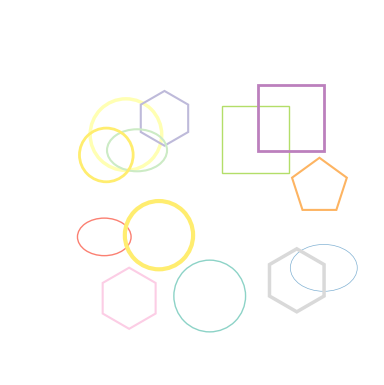[{"shape": "circle", "thickness": 1, "radius": 0.47, "center": [0.545, 0.231]}, {"shape": "circle", "thickness": 2.5, "radius": 0.46, "center": [0.327, 0.65]}, {"shape": "hexagon", "thickness": 1.5, "radius": 0.36, "center": [0.427, 0.693]}, {"shape": "oval", "thickness": 1, "radius": 0.35, "center": [0.271, 0.385]}, {"shape": "oval", "thickness": 0.5, "radius": 0.43, "center": [0.841, 0.304]}, {"shape": "pentagon", "thickness": 1.5, "radius": 0.37, "center": [0.83, 0.515]}, {"shape": "square", "thickness": 1, "radius": 0.44, "center": [0.663, 0.638]}, {"shape": "hexagon", "thickness": 1.5, "radius": 0.4, "center": [0.335, 0.225]}, {"shape": "hexagon", "thickness": 2.5, "radius": 0.41, "center": [0.771, 0.272]}, {"shape": "square", "thickness": 2, "radius": 0.43, "center": [0.755, 0.693]}, {"shape": "oval", "thickness": 1.5, "radius": 0.39, "center": [0.356, 0.61]}, {"shape": "circle", "thickness": 3, "radius": 0.44, "center": [0.413, 0.389]}, {"shape": "circle", "thickness": 2, "radius": 0.35, "center": [0.276, 0.598]}]